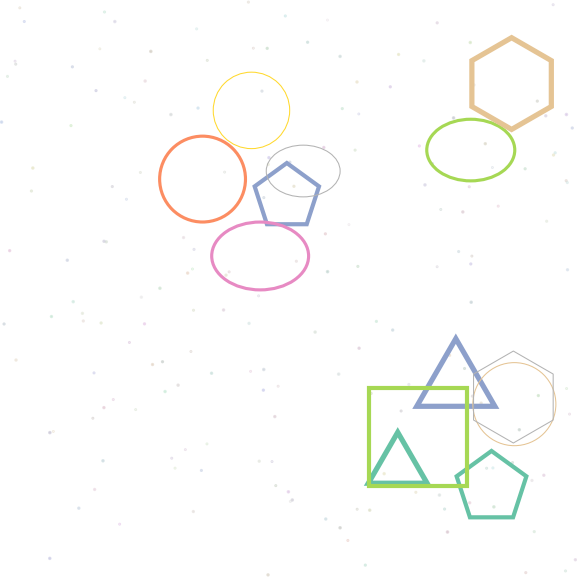[{"shape": "triangle", "thickness": 2.5, "radius": 0.29, "center": [0.689, 0.192]}, {"shape": "pentagon", "thickness": 2, "radius": 0.32, "center": [0.851, 0.155]}, {"shape": "circle", "thickness": 1.5, "radius": 0.37, "center": [0.351, 0.689]}, {"shape": "pentagon", "thickness": 2, "radius": 0.29, "center": [0.497, 0.658]}, {"shape": "triangle", "thickness": 2.5, "radius": 0.39, "center": [0.789, 0.335]}, {"shape": "oval", "thickness": 1.5, "radius": 0.42, "center": [0.45, 0.556]}, {"shape": "oval", "thickness": 1.5, "radius": 0.38, "center": [0.815, 0.739]}, {"shape": "square", "thickness": 2, "radius": 0.43, "center": [0.724, 0.242]}, {"shape": "circle", "thickness": 0.5, "radius": 0.33, "center": [0.435, 0.808]}, {"shape": "hexagon", "thickness": 2.5, "radius": 0.4, "center": [0.886, 0.854]}, {"shape": "circle", "thickness": 0.5, "radius": 0.36, "center": [0.891, 0.299]}, {"shape": "hexagon", "thickness": 0.5, "radius": 0.4, "center": [0.889, 0.312]}, {"shape": "oval", "thickness": 0.5, "radius": 0.32, "center": [0.525, 0.703]}]